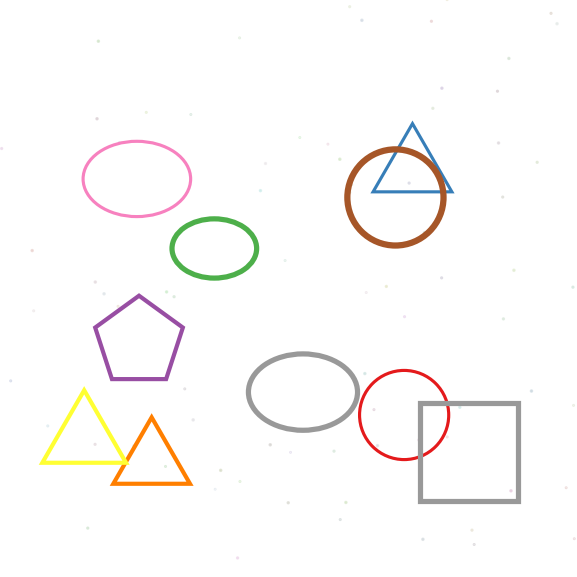[{"shape": "circle", "thickness": 1.5, "radius": 0.39, "center": [0.7, 0.281]}, {"shape": "triangle", "thickness": 1.5, "radius": 0.39, "center": [0.714, 0.706]}, {"shape": "oval", "thickness": 2.5, "radius": 0.37, "center": [0.371, 0.569]}, {"shape": "pentagon", "thickness": 2, "radius": 0.4, "center": [0.241, 0.407]}, {"shape": "triangle", "thickness": 2, "radius": 0.38, "center": [0.263, 0.2]}, {"shape": "triangle", "thickness": 2, "radius": 0.42, "center": [0.146, 0.24]}, {"shape": "circle", "thickness": 3, "radius": 0.42, "center": [0.685, 0.657]}, {"shape": "oval", "thickness": 1.5, "radius": 0.47, "center": [0.237, 0.689]}, {"shape": "square", "thickness": 2.5, "radius": 0.42, "center": [0.812, 0.216]}, {"shape": "oval", "thickness": 2.5, "radius": 0.47, "center": [0.525, 0.32]}]